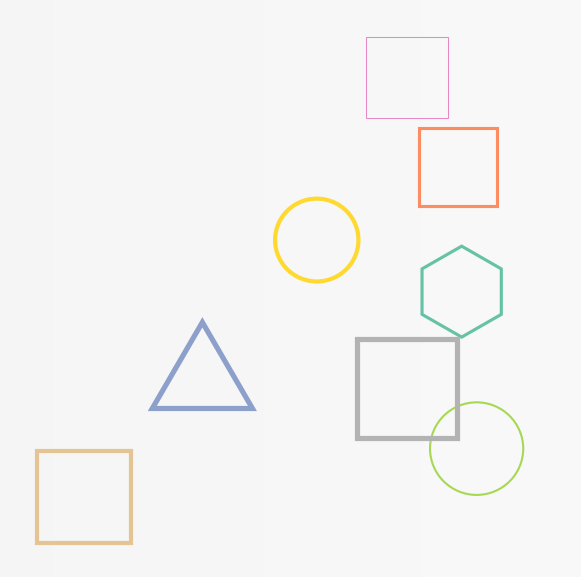[{"shape": "hexagon", "thickness": 1.5, "radius": 0.39, "center": [0.794, 0.494]}, {"shape": "square", "thickness": 1.5, "radius": 0.34, "center": [0.788, 0.71]}, {"shape": "triangle", "thickness": 2.5, "radius": 0.5, "center": [0.348, 0.342]}, {"shape": "square", "thickness": 0.5, "radius": 0.35, "center": [0.7, 0.865]}, {"shape": "circle", "thickness": 1, "radius": 0.4, "center": [0.82, 0.222]}, {"shape": "circle", "thickness": 2, "radius": 0.36, "center": [0.545, 0.583]}, {"shape": "square", "thickness": 2, "radius": 0.4, "center": [0.145, 0.139]}, {"shape": "square", "thickness": 2.5, "radius": 0.43, "center": [0.7, 0.327]}]